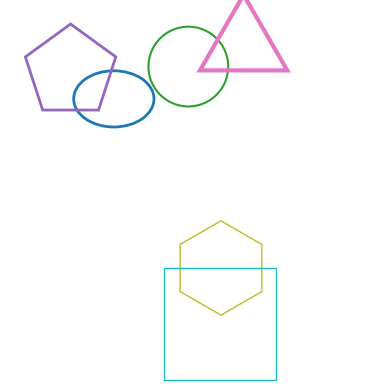[{"shape": "oval", "thickness": 2, "radius": 0.52, "center": [0.296, 0.743]}, {"shape": "circle", "thickness": 1.5, "radius": 0.52, "center": [0.489, 0.827]}, {"shape": "pentagon", "thickness": 2, "radius": 0.62, "center": [0.183, 0.814]}, {"shape": "triangle", "thickness": 3, "radius": 0.65, "center": [0.633, 0.883]}, {"shape": "hexagon", "thickness": 1, "radius": 0.61, "center": [0.574, 0.304]}, {"shape": "square", "thickness": 1, "radius": 0.73, "center": [0.572, 0.158]}]